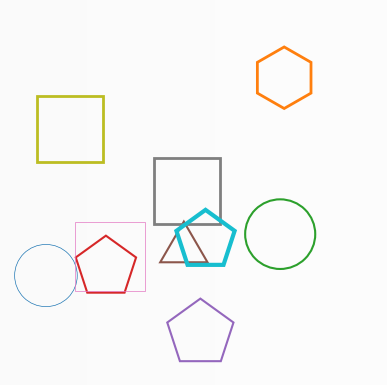[{"shape": "circle", "thickness": 0.5, "radius": 0.4, "center": [0.119, 0.284]}, {"shape": "hexagon", "thickness": 2, "radius": 0.4, "center": [0.733, 0.798]}, {"shape": "circle", "thickness": 1.5, "radius": 0.45, "center": [0.723, 0.392]}, {"shape": "pentagon", "thickness": 1.5, "radius": 0.41, "center": [0.273, 0.306]}, {"shape": "pentagon", "thickness": 1.5, "radius": 0.45, "center": [0.517, 0.135]}, {"shape": "triangle", "thickness": 1.5, "radius": 0.35, "center": [0.474, 0.354]}, {"shape": "square", "thickness": 0.5, "radius": 0.45, "center": [0.284, 0.333]}, {"shape": "square", "thickness": 2, "radius": 0.42, "center": [0.483, 0.504]}, {"shape": "square", "thickness": 2, "radius": 0.43, "center": [0.181, 0.665]}, {"shape": "pentagon", "thickness": 3, "radius": 0.39, "center": [0.53, 0.376]}]